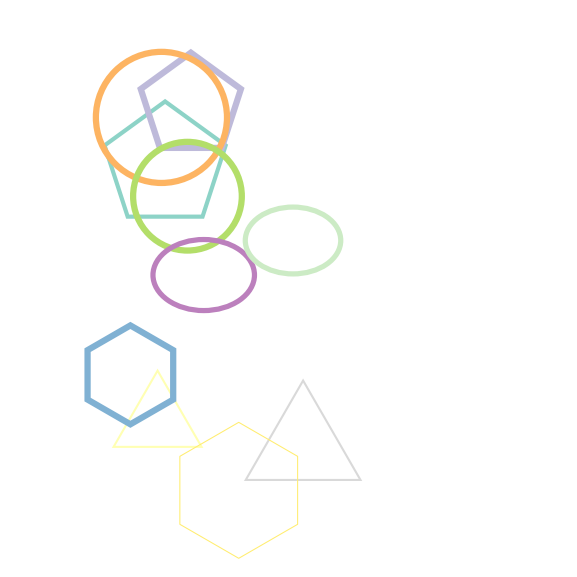[{"shape": "pentagon", "thickness": 2, "radius": 0.55, "center": [0.286, 0.713]}, {"shape": "triangle", "thickness": 1, "radius": 0.44, "center": [0.273, 0.269]}, {"shape": "pentagon", "thickness": 3, "radius": 0.46, "center": [0.33, 0.817]}, {"shape": "hexagon", "thickness": 3, "radius": 0.43, "center": [0.226, 0.35]}, {"shape": "circle", "thickness": 3, "radius": 0.57, "center": [0.28, 0.796]}, {"shape": "circle", "thickness": 3, "radius": 0.47, "center": [0.325, 0.659]}, {"shape": "triangle", "thickness": 1, "radius": 0.57, "center": [0.525, 0.225]}, {"shape": "oval", "thickness": 2.5, "radius": 0.44, "center": [0.353, 0.523]}, {"shape": "oval", "thickness": 2.5, "radius": 0.41, "center": [0.507, 0.583]}, {"shape": "hexagon", "thickness": 0.5, "radius": 0.59, "center": [0.413, 0.15]}]